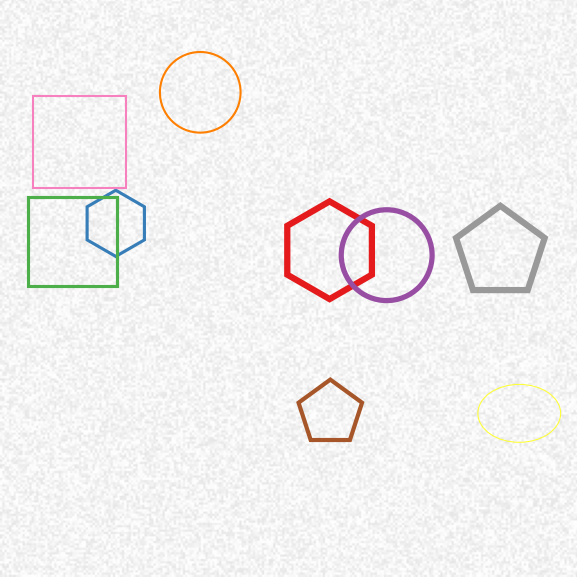[{"shape": "hexagon", "thickness": 3, "radius": 0.42, "center": [0.571, 0.566]}, {"shape": "hexagon", "thickness": 1.5, "radius": 0.29, "center": [0.2, 0.612]}, {"shape": "square", "thickness": 1.5, "radius": 0.39, "center": [0.125, 0.581]}, {"shape": "circle", "thickness": 2.5, "radius": 0.39, "center": [0.67, 0.557]}, {"shape": "circle", "thickness": 1, "radius": 0.35, "center": [0.347, 0.839]}, {"shape": "oval", "thickness": 0.5, "radius": 0.36, "center": [0.899, 0.283]}, {"shape": "pentagon", "thickness": 2, "radius": 0.29, "center": [0.572, 0.284]}, {"shape": "square", "thickness": 1, "radius": 0.4, "center": [0.138, 0.754]}, {"shape": "pentagon", "thickness": 3, "radius": 0.4, "center": [0.866, 0.562]}]